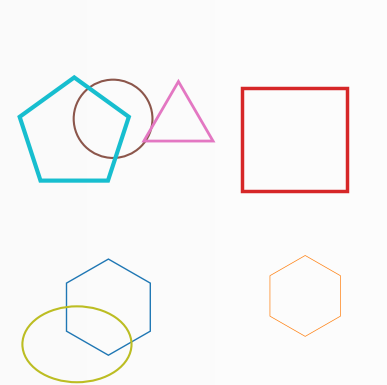[{"shape": "hexagon", "thickness": 1, "radius": 0.62, "center": [0.28, 0.202]}, {"shape": "hexagon", "thickness": 0.5, "radius": 0.53, "center": [0.788, 0.231]}, {"shape": "square", "thickness": 2.5, "radius": 0.67, "center": [0.76, 0.638]}, {"shape": "circle", "thickness": 1.5, "radius": 0.51, "center": [0.292, 0.691]}, {"shape": "triangle", "thickness": 2, "radius": 0.52, "center": [0.46, 0.685]}, {"shape": "oval", "thickness": 1.5, "radius": 0.7, "center": [0.199, 0.106]}, {"shape": "pentagon", "thickness": 3, "radius": 0.74, "center": [0.192, 0.651]}]